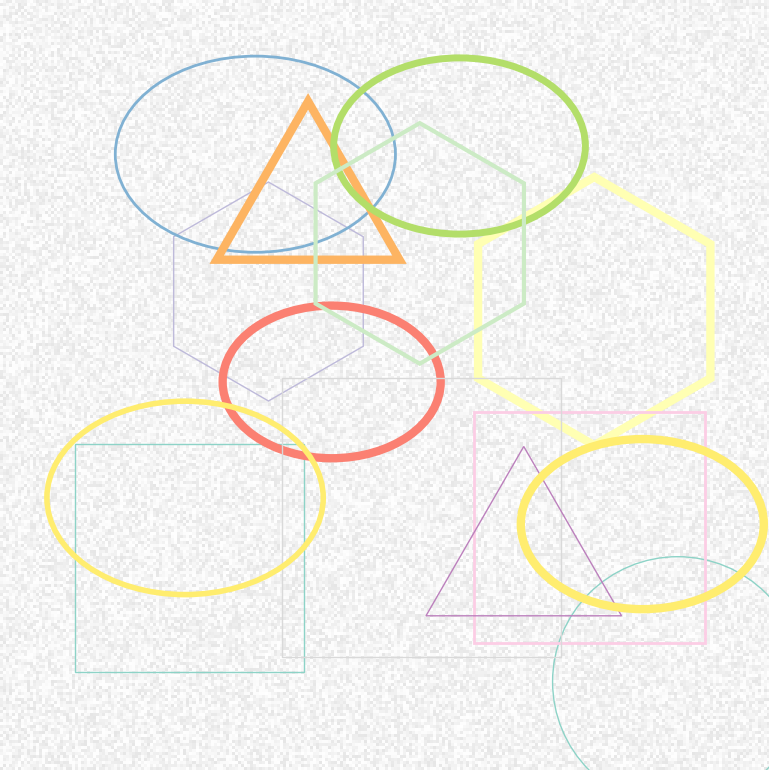[{"shape": "circle", "thickness": 0.5, "radius": 0.81, "center": [0.88, 0.115]}, {"shape": "square", "thickness": 0.5, "radius": 0.74, "center": [0.246, 0.275]}, {"shape": "hexagon", "thickness": 3, "radius": 0.87, "center": [0.772, 0.596]}, {"shape": "hexagon", "thickness": 0.5, "radius": 0.71, "center": [0.349, 0.621]}, {"shape": "oval", "thickness": 3, "radius": 0.71, "center": [0.431, 0.504]}, {"shape": "oval", "thickness": 1, "radius": 0.91, "center": [0.332, 0.8]}, {"shape": "triangle", "thickness": 3, "radius": 0.69, "center": [0.4, 0.731]}, {"shape": "oval", "thickness": 2.5, "radius": 0.82, "center": [0.597, 0.81]}, {"shape": "square", "thickness": 1, "radius": 0.75, "center": [0.765, 0.315]}, {"shape": "square", "thickness": 0.5, "radius": 0.91, "center": [0.548, 0.327]}, {"shape": "triangle", "thickness": 0.5, "radius": 0.73, "center": [0.68, 0.274]}, {"shape": "hexagon", "thickness": 1.5, "radius": 0.78, "center": [0.545, 0.684]}, {"shape": "oval", "thickness": 3, "radius": 0.79, "center": [0.834, 0.319]}, {"shape": "oval", "thickness": 2, "radius": 0.9, "center": [0.24, 0.353]}]